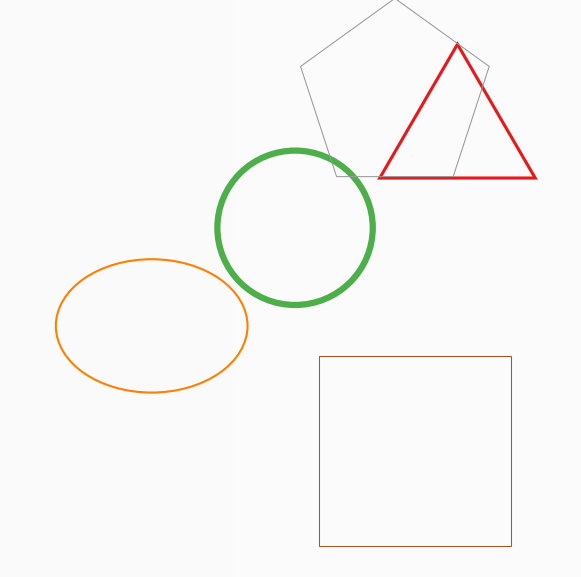[{"shape": "triangle", "thickness": 1.5, "radius": 0.77, "center": [0.787, 0.768]}, {"shape": "circle", "thickness": 3, "radius": 0.67, "center": [0.508, 0.605]}, {"shape": "oval", "thickness": 1, "radius": 0.82, "center": [0.261, 0.435]}, {"shape": "square", "thickness": 0.5, "radius": 0.82, "center": [0.714, 0.218]}, {"shape": "pentagon", "thickness": 0.5, "radius": 0.85, "center": [0.679, 0.831]}]